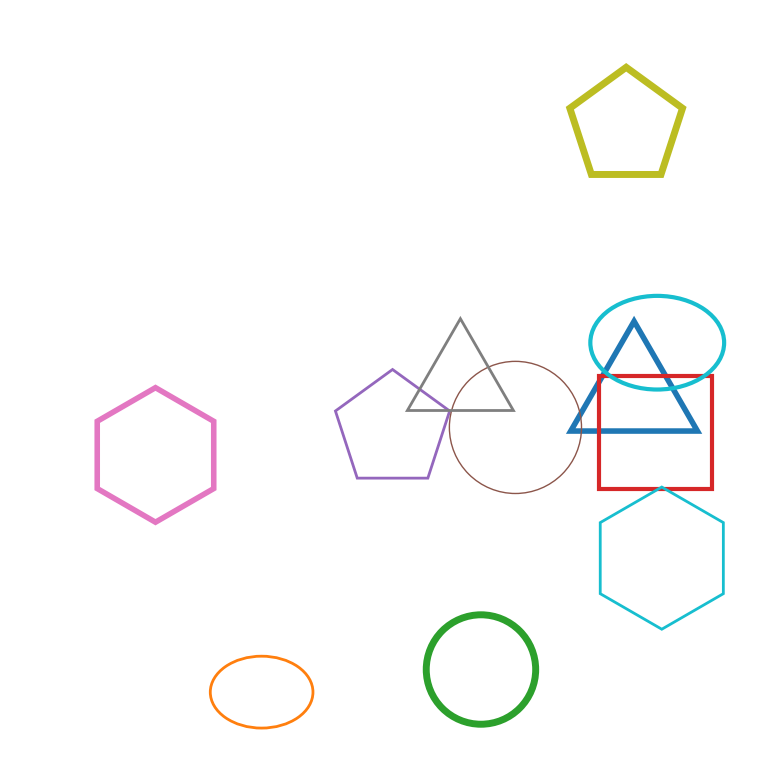[{"shape": "triangle", "thickness": 2, "radius": 0.47, "center": [0.823, 0.488]}, {"shape": "oval", "thickness": 1, "radius": 0.33, "center": [0.34, 0.101]}, {"shape": "circle", "thickness": 2.5, "radius": 0.36, "center": [0.625, 0.131]}, {"shape": "square", "thickness": 1.5, "radius": 0.37, "center": [0.851, 0.439]}, {"shape": "pentagon", "thickness": 1, "radius": 0.39, "center": [0.51, 0.442]}, {"shape": "circle", "thickness": 0.5, "radius": 0.43, "center": [0.669, 0.445]}, {"shape": "hexagon", "thickness": 2, "radius": 0.44, "center": [0.202, 0.409]}, {"shape": "triangle", "thickness": 1, "radius": 0.4, "center": [0.598, 0.507]}, {"shape": "pentagon", "thickness": 2.5, "radius": 0.38, "center": [0.813, 0.836]}, {"shape": "hexagon", "thickness": 1, "radius": 0.46, "center": [0.859, 0.275]}, {"shape": "oval", "thickness": 1.5, "radius": 0.43, "center": [0.854, 0.555]}]